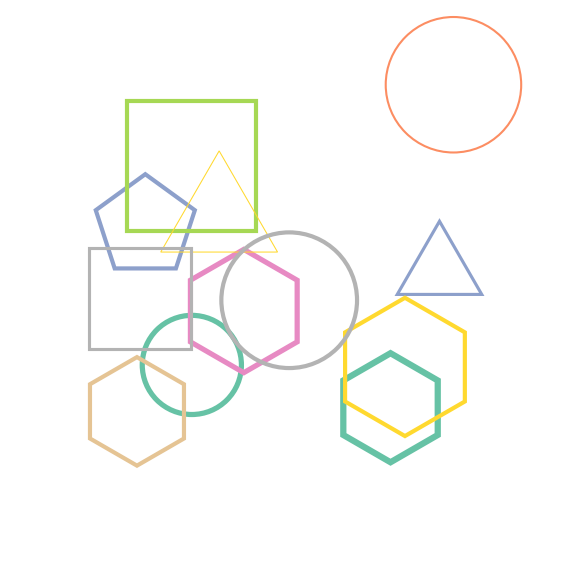[{"shape": "hexagon", "thickness": 3, "radius": 0.47, "center": [0.676, 0.293]}, {"shape": "circle", "thickness": 2.5, "radius": 0.43, "center": [0.332, 0.367]}, {"shape": "circle", "thickness": 1, "radius": 0.59, "center": [0.785, 0.852]}, {"shape": "triangle", "thickness": 1.5, "radius": 0.42, "center": [0.761, 0.532]}, {"shape": "pentagon", "thickness": 2, "radius": 0.45, "center": [0.252, 0.607]}, {"shape": "hexagon", "thickness": 2.5, "radius": 0.53, "center": [0.422, 0.461]}, {"shape": "square", "thickness": 2, "radius": 0.56, "center": [0.332, 0.711]}, {"shape": "hexagon", "thickness": 2, "radius": 0.6, "center": [0.701, 0.364]}, {"shape": "triangle", "thickness": 0.5, "radius": 0.58, "center": [0.379, 0.621]}, {"shape": "hexagon", "thickness": 2, "radius": 0.47, "center": [0.237, 0.287]}, {"shape": "square", "thickness": 1.5, "radius": 0.44, "center": [0.242, 0.482]}, {"shape": "circle", "thickness": 2, "radius": 0.59, "center": [0.501, 0.479]}]